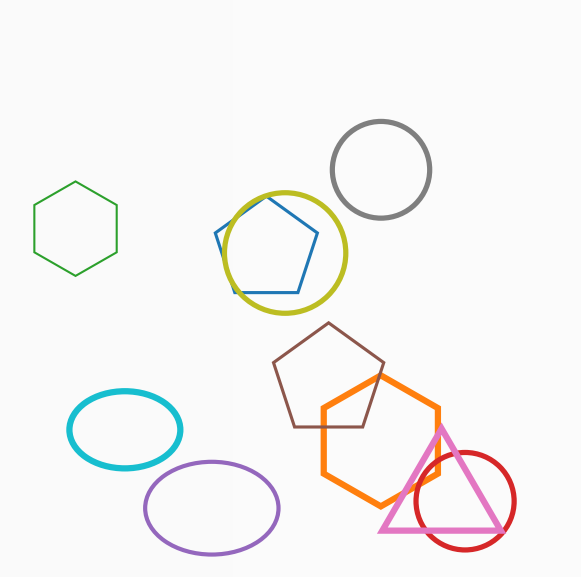[{"shape": "pentagon", "thickness": 1.5, "radius": 0.46, "center": [0.458, 0.567]}, {"shape": "hexagon", "thickness": 3, "radius": 0.57, "center": [0.655, 0.236]}, {"shape": "hexagon", "thickness": 1, "radius": 0.41, "center": [0.13, 0.603]}, {"shape": "circle", "thickness": 2.5, "radius": 0.42, "center": [0.8, 0.131]}, {"shape": "oval", "thickness": 2, "radius": 0.57, "center": [0.364, 0.119]}, {"shape": "pentagon", "thickness": 1.5, "radius": 0.5, "center": [0.565, 0.34]}, {"shape": "triangle", "thickness": 3, "radius": 0.59, "center": [0.76, 0.139]}, {"shape": "circle", "thickness": 2.5, "radius": 0.42, "center": [0.656, 0.705]}, {"shape": "circle", "thickness": 2.5, "radius": 0.52, "center": [0.491, 0.561]}, {"shape": "oval", "thickness": 3, "radius": 0.48, "center": [0.215, 0.255]}]